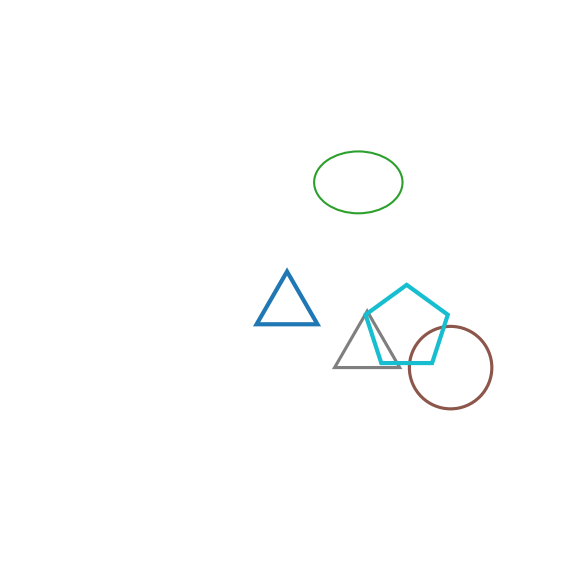[{"shape": "triangle", "thickness": 2, "radius": 0.3, "center": [0.497, 0.468]}, {"shape": "oval", "thickness": 1, "radius": 0.38, "center": [0.62, 0.683]}, {"shape": "circle", "thickness": 1.5, "radius": 0.36, "center": [0.78, 0.363]}, {"shape": "triangle", "thickness": 1.5, "radius": 0.33, "center": [0.636, 0.395]}, {"shape": "pentagon", "thickness": 2, "radius": 0.37, "center": [0.704, 0.431]}]